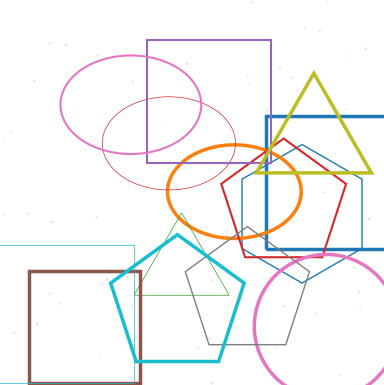[{"shape": "hexagon", "thickness": 1, "radius": 0.9, "center": [0.785, 0.445]}, {"shape": "square", "thickness": 2.5, "radius": 0.86, "center": [0.863, 0.526]}, {"shape": "oval", "thickness": 2.5, "radius": 0.87, "center": [0.609, 0.502]}, {"shape": "triangle", "thickness": 0.5, "radius": 0.71, "center": [0.472, 0.305]}, {"shape": "pentagon", "thickness": 1.5, "radius": 0.85, "center": [0.737, 0.47]}, {"shape": "oval", "thickness": 0.5, "radius": 0.86, "center": [0.439, 0.628]}, {"shape": "square", "thickness": 1.5, "radius": 0.8, "center": [0.542, 0.737]}, {"shape": "square", "thickness": 2.5, "radius": 0.72, "center": [0.22, 0.151]}, {"shape": "oval", "thickness": 1.5, "radius": 0.91, "center": [0.34, 0.728]}, {"shape": "circle", "thickness": 2.5, "radius": 0.93, "center": [0.848, 0.152]}, {"shape": "pentagon", "thickness": 1, "radius": 0.85, "center": [0.643, 0.242]}, {"shape": "triangle", "thickness": 2.5, "radius": 0.86, "center": [0.815, 0.637]}, {"shape": "square", "thickness": 0.5, "radius": 0.89, "center": [0.168, 0.184]}, {"shape": "pentagon", "thickness": 2.5, "radius": 0.91, "center": [0.461, 0.208]}]